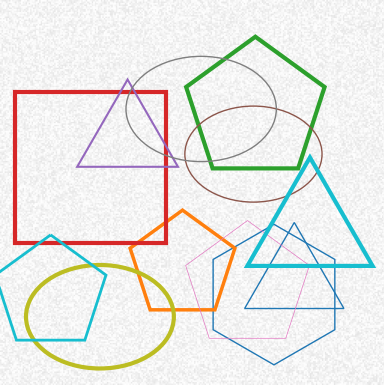[{"shape": "triangle", "thickness": 1, "radius": 0.74, "center": [0.764, 0.273]}, {"shape": "hexagon", "thickness": 1, "radius": 0.91, "center": [0.712, 0.235]}, {"shape": "pentagon", "thickness": 2.5, "radius": 0.72, "center": [0.474, 0.311]}, {"shape": "pentagon", "thickness": 3, "radius": 0.95, "center": [0.663, 0.716]}, {"shape": "square", "thickness": 3, "radius": 0.98, "center": [0.235, 0.566]}, {"shape": "triangle", "thickness": 1.5, "radius": 0.76, "center": [0.331, 0.642]}, {"shape": "oval", "thickness": 1, "radius": 0.89, "center": [0.658, 0.6]}, {"shape": "pentagon", "thickness": 0.5, "radius": 0.85, "center": [0.643, 0.258]}, {"shape": "oval", "thickness": 1, "radius": 0.98, "center": [0.522, 0.717]}, {"shape": "oval", "thickness": 3, "radius": 0.96, "center": [0.26, 0.177]}, {"shape": "triangle", "thickness": 3, "radius": 0.94, "center": [0.805, 0.403]}, {"shape": "pentagon", "thickness": 2, "radius": 0.76, "center": [0.131, 0.239]}]